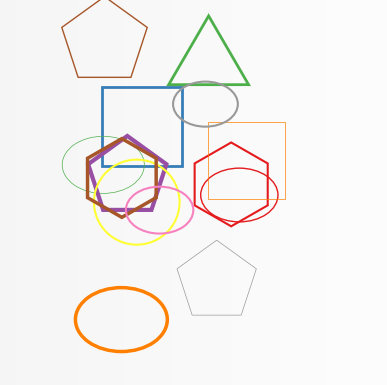[{"shape": "hexagon", "thickness": 1.5, "radius": 0.54, "center": [0.597, 0.521]}, {"shape": "oval", "thickness": 1, "radius": 0.5, "center": [0.618, 0.493]}, {"shape": "square", "thickness": 2, "radius": 0.52, "center": [0.365, 0.672]}, {"shape": "triangle", "thickness": 2, "radius": 0.6, "center": [0.538, 0.84]}, {"shape": "oval", "thickness": 0.5, "radius": 0.53, "center": [0.266, 0.572]}, {"shape": "pentagon", "thickness": 3, "radius": 0.53, "center": [0.328, 0.541]}, {"shape": "oval", "thickness": 2.5, "radius": 0.59, "center": [0.313, 0.17]}, {"shape": "square", "thickness": 0.5, "radius": 0.5, "center": [0.637, 0.583]}, {"shape": "circle", "thickness": 1.5, "radius": 0.55, "center": [0.353, 0.475]}, {"shape": "pentagon", "thickness": 1, "radius": 0.58, "center": [0.27, 0.893]}, {"shape": "hexagon", "thickness": 2.5, "radius": 0.51, "center": [0.314, 0.538]}, {"shape": "oval", "thickness": 1.5, "radius": 0.44, "center": [0.412, 0.454]}, {"shape": "pentagon", "thickness": 0.5, "radius": 0.54, "center": [0.559, 0.269]}, {"shape": "oval", "thickness": 1.5, "radius": 0.42, "center": [0.53, 0.73]}]